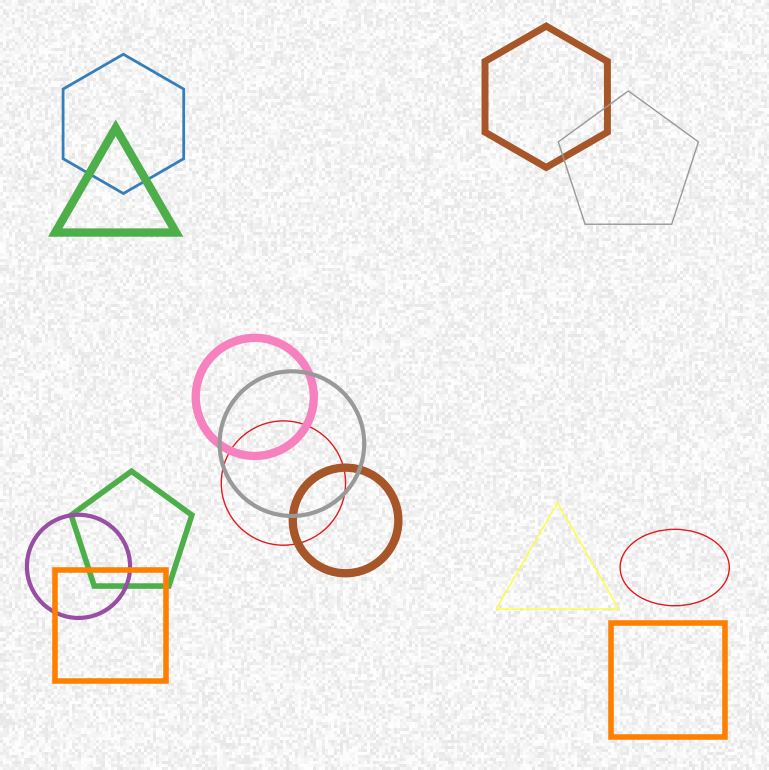[{"shape": "circle", "thickness": 0.5, "radius": 0.4, "center": [0.368, 0.373]}, {"shape": "oval", "thickness": 0.5, "radius": 0.35, "center": [0.876, 0.263]}, {"shape": "hexagon", "thickness": 1, "radius": 0.45, "center": [0.16, 0.839]}, {"shape": "triangle", "thickness": 3, "radius": 0.45, "center": [0.15, 0.743]}, {"shape": "pentagon", "thickness": 2, "radius": 0.41, "center": [0.171, 0.306]}, {"shape": "circle", "thickness": 1.5, "radius": 0.34, "center": [0.102, 0.264]}, {"shape": "square", "thickness": 2, "radius": 0.36, "center": [0.144, 0.188]}, {"shape": "square", "thickness": 2, "radius": 0.37, "center": [0.867, 0.117]}, {"shape": "triangle", "thickness": 0.5, "radius": 0.46, "center": [0.724, 0.255]}, {"shape": "circle", "thickness": 3, "radius": 0.34, "center": [0.449, 0.324]}, {"shape": "hexagon", "thickness": 2.5, "radius": 0.46, "center": [0.709, 0.874]}, {"shape": "circle", "thickness": 3, "radius": 0.38, "center": [0.331, 0.485]}, {"shape": "circle", "thickness": 1.5, "radius": 0.47, "center": [0.379, 0.424]}, {"shape": "pentagon", "thickness": 0.5, "radius": 0.48, "center": [0.816, 0.786]}]